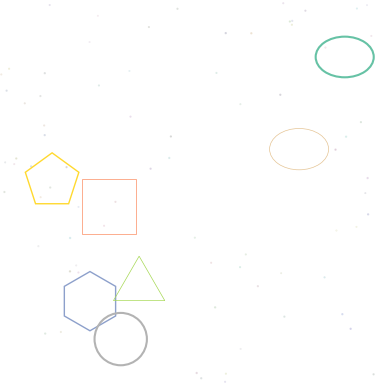[{"shape": "oval", "thickness": 1.5, "radius": 0.38, "center": [0.895, 0.852]}, {"shape": "square", "thickness": 0.5, "radius": 0.35, "center": [0.284, 0.463]}, {"shape": "hexagon", "thickness": 1, "radius": 0.38, "center": [0.234, 0.218]}, {"shape": "triangle", "thickness": 0.5, "radius": 0.38, "center": [0.361, 0.258]}, {"shape": "pentagon", "thickness": 1, "radius": 0.37, "center": [0.135, 0.53]}, {"shape": "oval", "thickness": 0.5, "radius": 0.38, "center": [0.777, 0.613]}, {"shape": "circle", "thickness": 1.5, "radius": 0.34, "center": [0.314, 0.119]}]